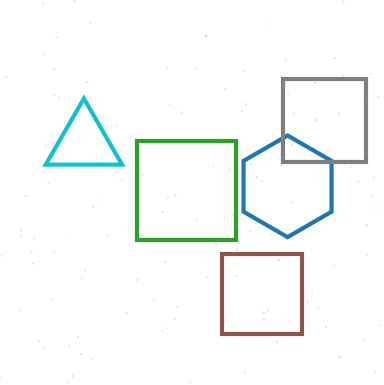[{"shape": "hexagon", "thickness": 3, "radius": 0.66, "center": [0.747, 0.516]}, {"shape": "square", "thickness": 3, "radius": 0.64, "center": [0.485, 0.506]}, {"shape": "square", "thickness": 3, "radius": 0.52, "center": [0.681, 0.236]}, {"shape": "square", "thickness": 3, "radius": 0.54, "center": [0.844, 0.688]}, {"shape": "triangle", "thickness": 3, "radius": 0.57, "center": [0.218, 0.63]}]